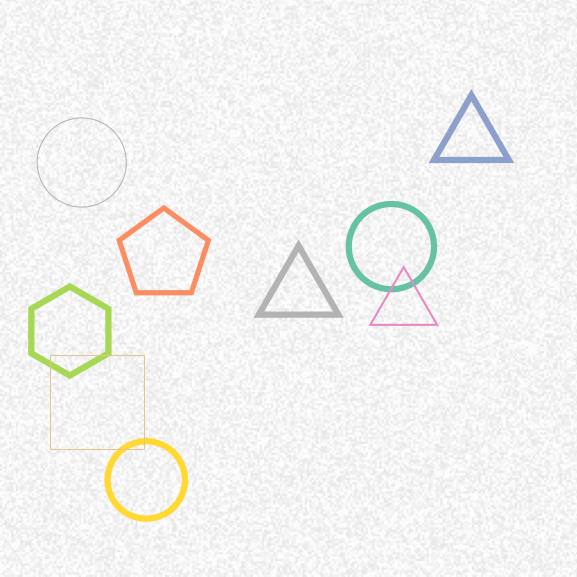[{"shape": "circle", "thickness": 3, "radius": 0.37, "center": [0.678, 0.572]}, {"shape": "pentagon", "thickness": 2.5, "radius": 0.41, "center": [0.284, 0.558]}, {"shape": "triangle", "thickness": 3, "radius": 0.37, "center": [0.816, 0.76]}, {"shape": "triangle", "thickness": 1, "radius": 0.33, "center": [0.699, 0.47]}, {"shape": "hexagon", "thickness": 3, "radius": 0.39, "center": [0.121, 0.426]}, {"shape": "circle", "thickness": 3, "radius": 0.34, "center": [0.253, 0.168]}, {"shape": "square", "thickness": 0.5, "radius": 0.41, "center": [0.168, 0.303]}, {"shape": "circle", "thickness": 0.5, "radius": 0.39, "center": [0.142, 0.718]}, {"shape": "triangle", "thickness": 3, "radius": 0.4, "center": [0.517, 0.494]}]